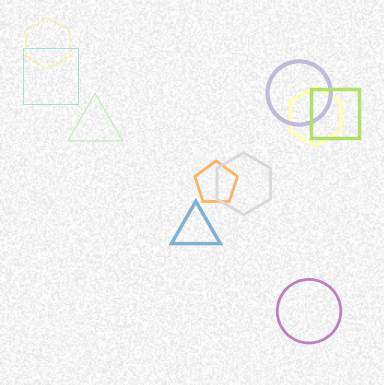[{"shape": "square", "thickness": 0.5, "radius": 0.36, "center": [0.131, 0.803]}, {"shape": "hexagon", "thickness": 2.5, "radius": 0.38, "center": [0.819, 0.698]}, {"shape": "circle", "thickness": 3, "radius": 0.41, "center": [0.777, 0.759]}, {"shape": "triangle", "thickness": 2.5, "radius": 0.37, "center": [0.509, 0.404]}, {"shape": "pentagon", "thickness": 2, "radius": 0.29, "center": [0.561, 0.524]}, {"shape": "square", "thickness": 2.5, "radius": 0.32, "center": [0.87, 0.704]}, {"shape": "hexagon", "thickness": 2, "radius": 0.4, "center": [0.633, 0.523]}, {"shape": "circle", "thickness": 2, "radius": 0.41, "center": [0.803, 0.192]}, {"shape": "triangle", "thickness": 1, "radius": 0.41, "center": [0.247, 0.675]}, {"shape": "hexagon", "thickness": 0.5, "radius": 0.33, "center": [0.124, 0.887]}]